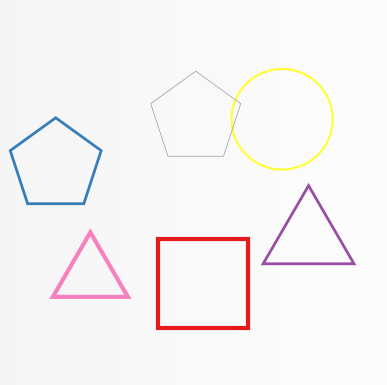[{"shape": "square", "thickness": 3, "radius": 0.58, "center": [0.525, 0.265]}, {"shape": "pentagon", "thickness": 2, "radius": 0.62, "center": [0.144, 0.571]}, {"shape": "triangle", "thickness": 2, "radius": 0.68, "center": [0.796, 0.383]}, {"shape": "circle", "thickness": 1.5, "radius": 0.65, "center": [0.728, 0.69]}, {"shape": "triangle", "thickness": 3, "radius": 0.56, "center": [0.233, 0.285]}, {"shape": "pentagon", "thickness": 0.5, "radius": 0.61, "center": [0.505, 0.693]}]